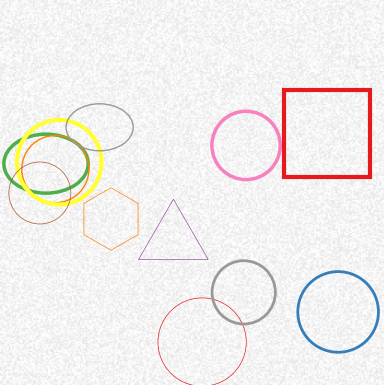[{"shape": "circle", "thickness": 0.5, "radius": 0.57, "center": [0.525, 0.112]}, {"shape": "square", "thickness": 3, "radius": 0.56, "center": [0.849, 0.654]}, {"shape": "circle", "thickness": 2, "radius": 0.52, "center": [0.878, 0.19]}, {"shape": "oval", "thickness": 2.5, "radius": 0.55, "center": [0.12, 0.575]}, {"shape": "triangle", "thickness": 0.5, "radius": 0.52, "center": [0.45, 0.378]}, {"shape": "circle", "thickness": 1, "radius": 0.44, "center": [0.144, 0.561]}, {"shape": "hexagon", "thickness": 0.5, "radius": 0.41, "center": [0.288, 0.431]}, {"shape": "circle", "thickness": 3, "radius": 0.55, "center": [0.154, 0.579]}, {"shape": "circle", "thickness": 0.5, "radius": 0.4, "center": [0.104, 0.499]}, {"shape": "circle", "thickness": 2.5, "radius": 0.44, "center": [0.639, 0.622]}, {"shape": "oval", "thickness": 1, "radius": 0.44, "center": [0.259, 0.669]}, {"shape": "circle", "thickness": 2, "radius": 0.41, "center": [0.633, 0.241]}]